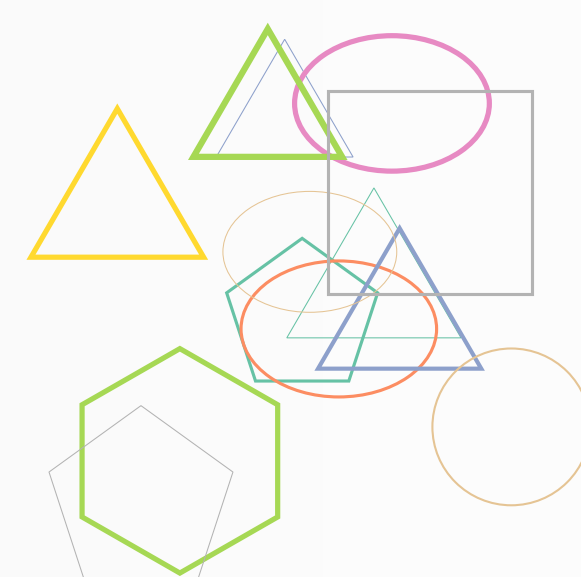[{"shape": "pentagon", "thickness": 1.5, "radius": 0.68, "center": [0.52, 0.45]}, {"shape": "triangle", "thickness": 0.5, "radius": 0.87, "center": [0.643, 0.501]}, {"shape": "oval", "thickness": 1.5, "radius": 0.84, "center": [0.583, 0.43]}, {"shape": "triangle", "thickness": 2, "radius": 0.81, "center": [0.688, 0.442]}, {"shape": "triangle", "thickness": 0.5, "radius": 0.68, "center": [0.49, 0.795]}, {"shape": "oval", "thickness": 2.5, "radius": 0.84, "center": [0.674, 0.82]}, {"shape": "hexagon", "thickness": 2.5, "radius": 0.97, "center": [0.309, 0.201]}, {"shape": "triangle", "thickness": 3, "radius": 0.74, "center": [0.461, 0.801]}, {"shape": "triangle", "thickness": 2.5, "radius": 0.86, "center": [0.202, 0.64]}, {"shape": "oval", "thickness": 0.5, "radius": 0.75, "center": [0.533, 0.563]}, {"shape": "circle", "thickness": 1, "radius": 0.68, "center": [0.88, 0.26]}, {"shape": "pentagon", "thickness": 0.5, "radius": 0.83, "center": [0.243, 0.13]}, {"shape": "square", "thickness": 1.5, "radius": 0.88, "center": [0.739, 0.666]}]